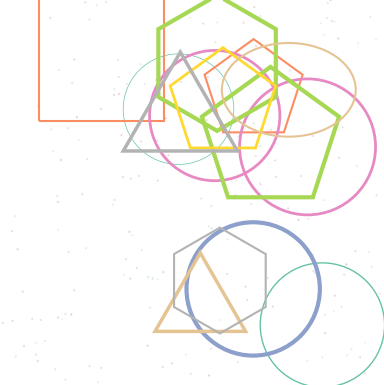[{"shape": "circle", "thickness": 1, "radius": 0.81, "center": [0.837, 0.156]}, {"shape": "circle", "thickness": 0.5, "radius": 0.72, "center": [0.464, 0.716]}, {"shape": "pentagon", "thickness": 1.5, "radius": 0.67, "center": [0.659, 0.765]}, {"shape": "square", "thickness": 1.5, "radius": 0.81, "center": [0.264, 0.846]}, {"shape": "circle", "thickness": 3, "radius": 0.87, "center": [0.658, 0.25]}, {"shape": "circle", "thickness": 2, "radius": 0.85, "center": [0.558, 0.7]}, {"shape": "circle", "thickness": 2, "radius": 0.88, "center": [0.799, 0.619]}, {"shape": "hexagon", "thickness": 3, "radius": 0.88, "center": [0.564, 0.836]}, {"shape": "pentagon", "thickness": 3, "radius": 0.94, "center": [0.703, 0.639]}, {"shape": "pentagon", "thickness": 2, "radius": 0.72, "center": [0.579, 0.732]}, {"shape": "triangle", "thickness": 2.5, "radius": 0.68, "center": [0.52, 0.207]}, {"shape": "oval", "thickness": 1.5, "radius": 0.87, "center": [0.75, 0.767]}, {"shape": "hexagon", "thickness": 1.5, "radius": 0.69, "center": [0.571, 0.271]}, {"shape": "triangle", "thickness": 2.5, "radius": 0.86, "center": [0.468, 0.693]}]